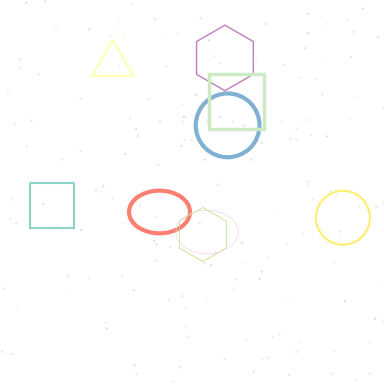[{"shape": "square", "thickness": 1.5, "radius": 0.29, "center": [0.135, 0.466]}, {"shape": "triangle", "thickness": 1.5, "radius": 0.31, "center": [0.293, 0.834]}, {"shape": "oval", "thickness": 3, "radius": 0.4, "center": [0.414, 0.449]}, {"shape": "circle", "thickness": 3, "radius": 0.41, "center": [0.591, 0.674]}, {"shape": "hexagon", "thickness": 0.5, "radius": 0.35, "center": [0.527, 0.391]}, {"shape": "oval", "thickness": 0.5, "radius": 0.4, "center": [0.538, 0.397]}, {"shape": "hexagon", "thickness": 1, "radius": 0.43, "center": [0.584, 0.85]}, {"shape": "square", "thickness": 2.5, "radius": 0.36, "center": [0.614, 0.737]}, {"shape": "circle", "thickness": 1.5, "radius": 0.35, "center": [0.891, 0.434]}]